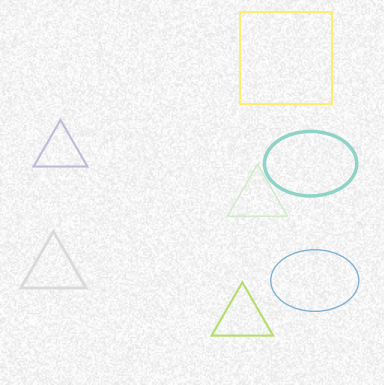[{"shape": "oval", "thickness": 2.5, "radius": 0.6, "center": [0.807, 0.575]}, {"shape": "triangle", "thickness": 1.5, "radius": 0.4, "center": [0.157, 0.608]}, {"shape": "oval", "thickness": 1, "radius": 0.57, "center": [0.818, 0.271]}, {"shape": "triangle", "thickness": 1.5, "radius": 0.46, "center": [0.629, 0.174]}, {"shape": "triangle", "thickness": 2, "radius": 0.49, "center": [0.139, 0.301]}, {"shape": "triangle", "thickness": 1, "radius": 0.45, "center": [0.669, 0.483]}, {"shape": "square", "thickness": 1.5, "radius": 0.6, "center": [0.743, 0.85]}]